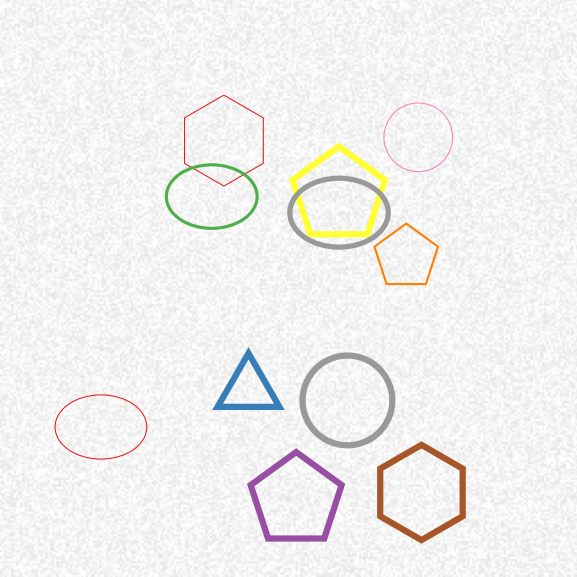[{"shape": "oval", "thickness": 0.5, "radius": 0.4, "center": [0.175, 0.26]}, {"shape": "hexagon", "thickness": 0.5, "radius": 0.39, "center": [0.388, 0.756]}, {"shape": "triangle", "thickness": 3, "radius": 0.31, "center": [0.43, 0.326]}, {"shape": "oval", "thickness": 1.5, "radius": 0.39, "center": [0.367, 0.659]}, {"shape": "pentagon", "thickness": 3, "radius": 0.41, "center": [0.513, 0.134]}, {"shape": "pentagon", "thickness": 1, "radius": 0.29, "center": [0.703, 0.554]}, {"shape": "pentagon", "thickness": 3, "radius": 0.42, "center": [0.587, 0.662]}, {"shape": "hexagon", "thickness": 3, "radius": 0.41, "center": [0.73, 0.146]}, {"shape": "circle", "thickness": 0.5, "radius": 0.3, "center": [0.724, 0.761]}, {"shape": "oval", "thickness": 2.5, "radius": 0.43, "center": [0.587, 0.631]}, {"shape": "circle", "thickness": 3, "radius": 0.39, "center": [0.602, 0.306]}]